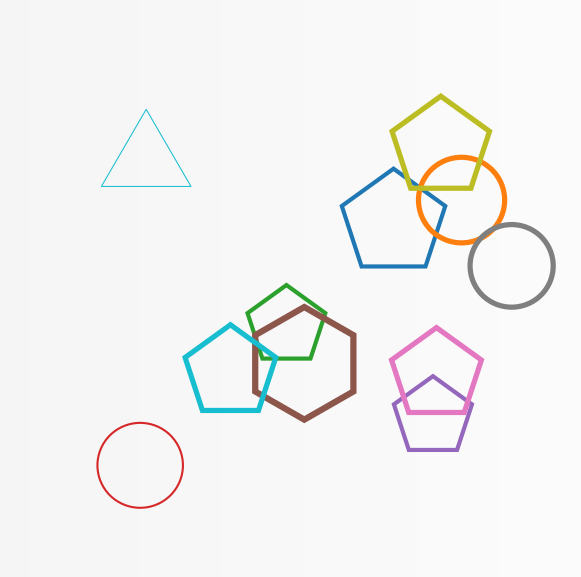[{"shape": "pentagon", "thickness": 2, "radius": 0.47, "center": [0.677, 0.613]}, {"shape": "circle", "thickness": 2.5, "radius": 0.37, "center": [0.794, 0.653]}, {"shape": "pentagon", "thickness": 2, "radius": 0.35, "center": [0.493, 0.435]}, {"shape": "circle", "thickness": 1, "radius": 0.37, "center": [0.241, 0.193]}, {"shape": "pentagon", "thickness": 2, "radius": 0.35, "center": [0.745, 0.277]}, {"shape": "hexagon", "thickness": 3, "radius": 0.49, "center": [0.524, 0.37]}, {"shape": "pentagon", "thickness": 2.5, "radius": 0.41, "center": [0.751, 0.351]}, {"shape": "circle", "thickness": 2.5, "radius": 0.36, "center": [0.88, 0.539]}, {"shape": "pentagon", "thickness": 2.5, "radius": 0.44, "center": [0.758, 0.744]}, {"shape": "triangle", "thickness": 0.5, "radius": 0.45, "center": [0.252, 0.721]}, {"shape": "pentagon", "thickness": 2.5, "radius": 0.41, "center": [0.396, 0.355]}]